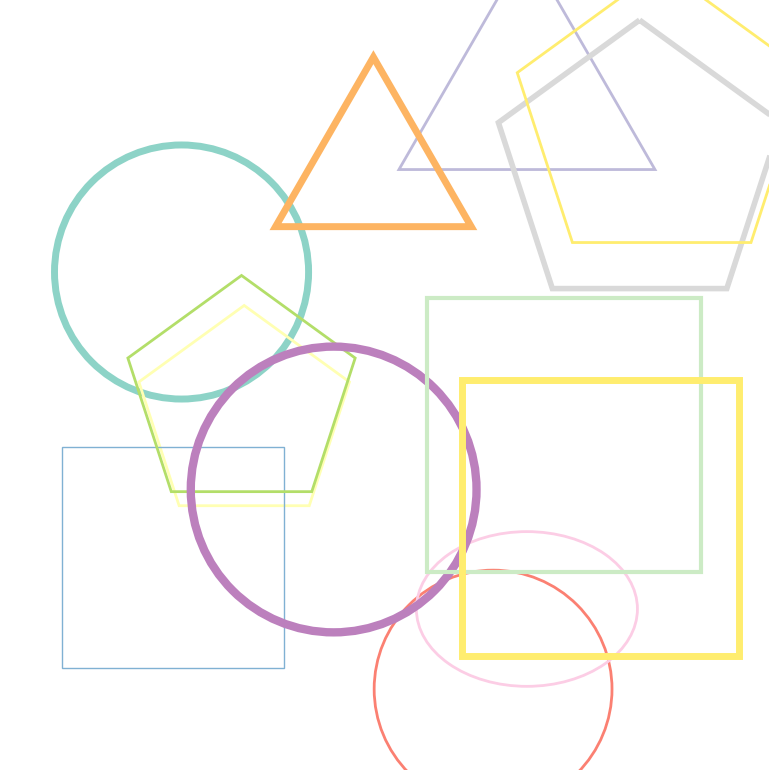[{"shape": "circle", "thickness": 2.5, "radius": 0.82, "center": [0.236, 0.647]}, {"shape": "pentagon", "thickness": 1, "radius": 0.72, "center": [0.317, 0.46]}, {"shape": "triangle", "thickness": 1, "radius": 0.96, "center": [0.684, 0.876]}, {"shape": "circle", "thickness": 1, "radius": 0.77, "center": [0.64, 0.105]}, {"shape": "square", "thickness": 0.5, "radius": 0.72, "center": [0.224, 0.276]}, {"shape": "triangle", "thickness": 2.5, "radius": 0.73, "center": [0.485, 0.779]}, {"shape": "pentagon", "thickness": 1, "radius": 0.78, "center": [0.314, 0.487]}, {"shape": "oval", "thickness": 1, "radius": 0.72, "center": [0.684, 0.209]}, {"shape": "pentagon", "thickness": 2, "radius": 0.96, "center": [0.831, 0.781]}, {"shape": "circle", "thickness": 3, "radius": 0.93, "center": [0.433, 0.364]}, {"shape": "square", "thickness": 1.5, "radius": 0.89, "center": [0.733, 0.436]}, {"shape": "pentagon", "thickness": 1, "radius": 0.99, "center": [0.859, 0.845]}, {"shape": "square", "thickness": 2.5, "radius": 0.9, "center": [0.78, 0.327]}]